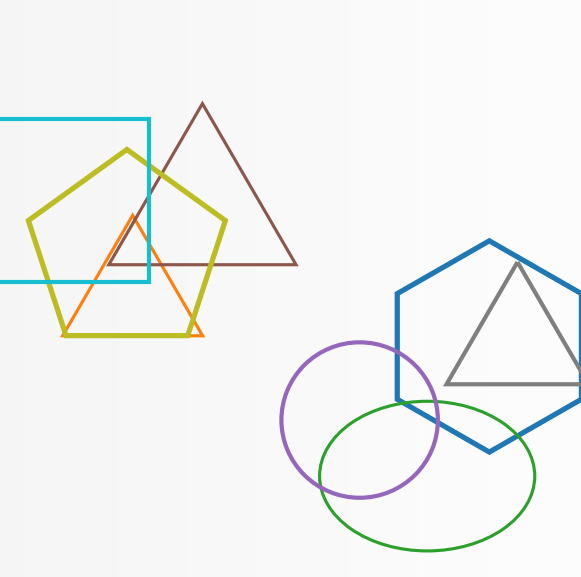[{"shape": "hexagon", "thickness": 2.5, "radius": 0.91, "center": [0.842, 0.399]}, {"shape": "triangle", "thickness": 1.5, "radius": 0.7, "center": [0.228, 0.487]}, {"shape": "oval", "thickness": 1.5, "radius": 0.93, "center": [0.735, 0.175]}, {"shape": "circle", "thickness": 2, "radius": 0.67, "center": [0.619, 0.272]}, {"shape": "triangle", "thickness": 1.5, "radius": 0.93, "center": [0.348, 0.634]}, {"shape": "triangle", "thickness": 2, "radius": 0.71, "center": [0.89, 0.404]}, {"shape": "pentagon", "thickness": 2.5, "radius": 0.89, "center": [0.218, 0.562]}, {"shape": "square", "thickness": 2, "radius": 0.7, "center": [0.115, 0.652]}]